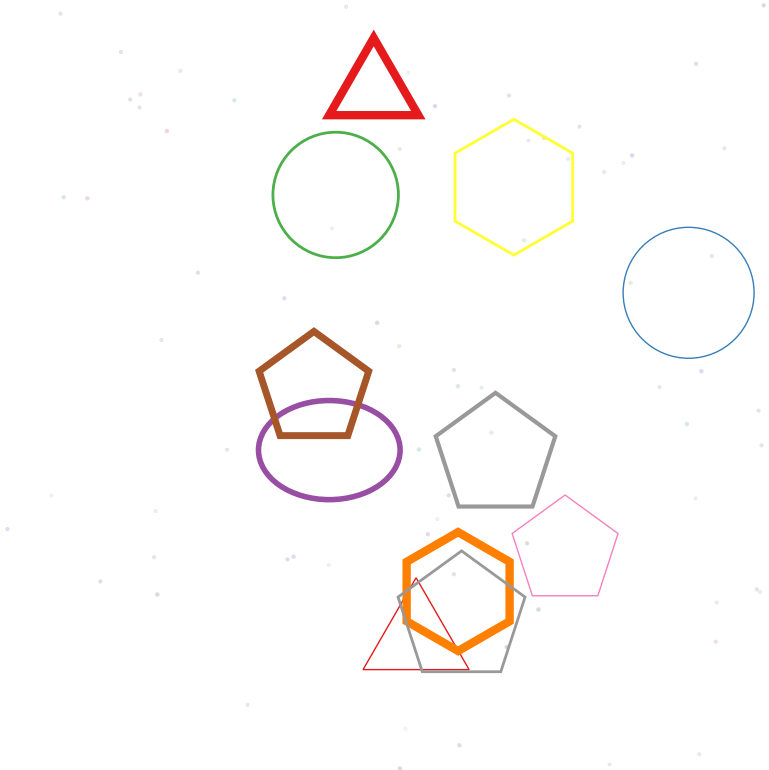[{"shape": "triangle", "thickness": 3, "radius": 0.33, "center": [0.485, 0.884]}, {"shape": "triangle", "thickness": 0.5, "radius": 0.4, "center": [0.54, 0.17]}, {"shape": "circle", "thickness": 0.5, "radius": 0.43, "center": [0.894, 0.62]}, {"shape": "circle", "thickness": 1, "radius": 0.41, "center": [0.436, 0.747]}, {"shape": "oval", "thickness": 2, "radius": 0.46, "center": [0.428, 0.415]}, {"shape": "hexagon", "thickness": 3, "radius": 0.39, "center": [0.595, 0.232]}, {"shape": "hexagon", "thickness": 1, "radius": 0.44, "center": [0.667, 0.757]}, {"shape": "pentagon", "thickness": 2.5, "radius": 0.37, "center": [0.408, 0.495]}, {"shape": "pentagon", "thickness": 0.5, "radius": 0.36, "center": [0.734, 0.285]}, {"shape": "pentagon", "thickness": 1.5, "radius": 0.41, "center": [0.644, 0.408]}, {"shape": "pentagon", "thickness": 1, "radius": 0.43, "center": [0.599, 0.198]}]